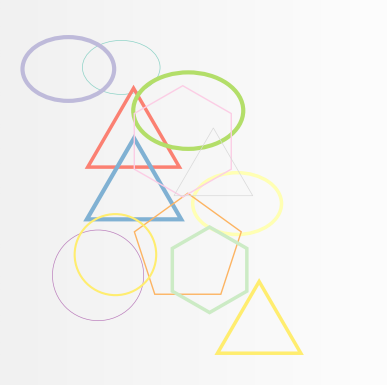[{"shape": "oval", "thickness": 0.5, "radius": 0.5, "center": [0.313, 0.825]}, {"shape": "oval", "thickness": 2.5, "radius": 0.57, "center": [0.612, 0.471]}, {"shape": "oval", "thickness": 3, "radius": 0.59, "center": [0.176, 0.821]}, {"shape": "triangle", "thickness": 2.5, "radius": 0.68, "center": [0.345, 0.634]}, {"shape": "triangle", "thickness": 3, "radius": 0.7, "center": [0.346, 0.501]}, {"shape": "pentagon", "thickness": 1, "radius": 0.72, "center": [0.485, 0.353]}, {"shape": "oval", "thickness": 3, "radius": 0.71, "center": [0.486, 0.713]}, {"shape": "hexagon", "thickness": 1, "radius": 0.72, "center": [0.472, 0.633]}, {"shape": "triangle", "thickness": 0.5, "radius": 0.59, "center": [0.551, 0.55]}, {"shape": "circle", "thickness": 0.5, "radius": 0.59, "center": [0.253, 0.285]}, {"shape": "hexagon", "thickness": 2.5, "radius": 0.56, "center": [0.541, 0.299]}, {"shape": "triangle", "thickness": 2.5, "radius": 0.62, "center": [0.669, 0.145]}, {"shape": "circle", "thickness": 1.5, "radius": 0.53, "center": [0.298, 0.339]}]